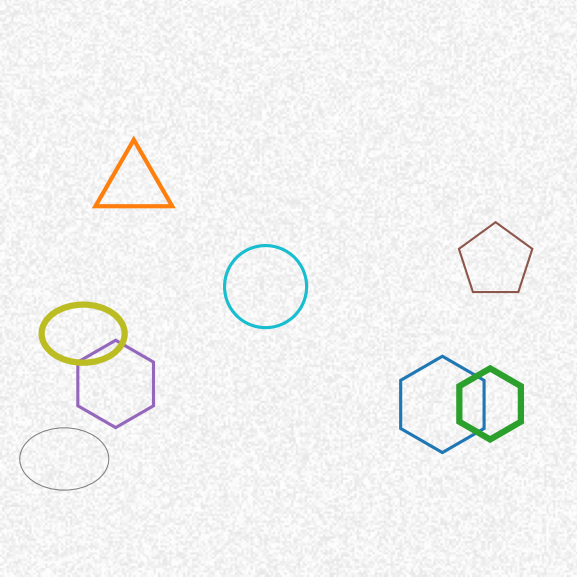[{"shape": "hexagon", "thickness": 1.5, "radius": 0.42, "center": [0.766, 0.299]}, {"shape": "triangle", "thickness": 2, "radius": 0.38, "center": [0.232, 0.68]}, {"shape": "hexagon", "thickness": 3, "radius": 0.31, "center": [0.849, 0.3]}, {"shape": "hexagon", "thickness": 1.5, "radius": 0.38, "center": [0.2, 0.334]}, {"shape": "pentagon", "thickness": 1, "radius": 0.33, "center": [0.858, 0.547]}, {"shape": "oval", "thickness": 0.5, "radius": 0.39, "center": [0.111, 0.204]}, {"shape": "oval", "thickness": 3, "radius": 0.36, "center": [0.144, 0.421]}, {"shape": "circle", "thickness": 1.5, "radius": 0.36, "center": [0.46, 0.503]}]